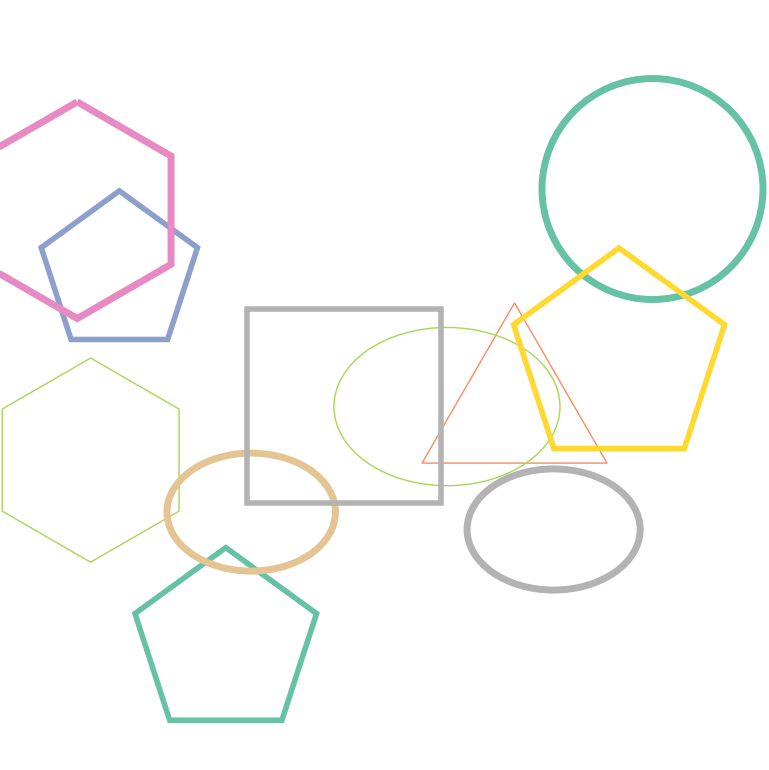[{"shape": "pentagon", "thickness": 2, "radius": 0.62, "center": [0.293, 0.165]}, {"shape": "circle", "thickness": 2.5, "radius": 0.72, "center": [0.847, 0.755]}, {"shape": "triangle", "thickness": 0.5, "radius": 0.69, "center": [0.668, 0.468]}, {"shape": "pentagon", "thickness": 2, "radius": 0.53, "center": [0.155, 0.645]}, {"shape": "hexagon", "thickness": 2.5, "radius": 0.7, "center": [0.1, 0.727]}, {"shape": "hexagon", "thickness": 0.5, "radius": 0.66, "center": [0.118, 0.402]}, {"shape": "oval", "thickness": 0.5, "radius": 0.73, "center": [0.58, 0.472]}, {"shape": "pentagon", "thickness": 2, "radius": 0.72, "center": [0.804, 0.534]}, {"shape": "oval", "thickness": 2.5, "radius": 0.55, "center": [0.326, 0.335]}, {"shape": "square", "thickness": 2, "radius": 0.63, "center": [0.447, 0.473]}, {"shape": "oval", "thickness": 2.5, "radius": 0.56, "center": [0.719, 0.312]}]